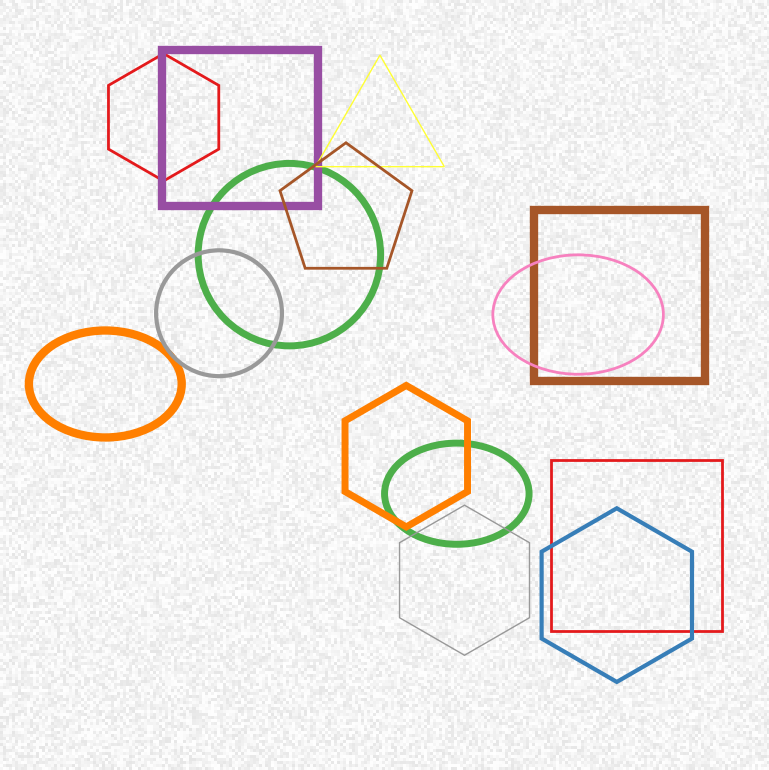[{"shape": "square", "thickness": 1, "radius": 0.55, "center": [0.826, 0.291]}, {"shape": "hexagon", "thickness": 1, "radius": 0.41, "center": [0.213, 0.848]}, {"shape": "hexagon", "thickness": 1.5, "radius": 0.56, "center": [0.801, 0.227]}, {"shape": "circle", "thickness": 2.5, "radius": 0.59, "center": [0.376, 0.669]}, {"shape": "oval", "thickness": 2.5, "radius": 0.47, "center": [0.593, 0.359]}, {"shape": "square", "thickness": 3, "radius": 0.51, "center": [0.312, 0.834]}, {"shape": "hexagon", "thickness": 2.5, "radius": 0.46, "center": [0.528, 0.408]}, {"shape": "oval", "thickness": 3, "radius": 0.5, "center": [0.137, 0.501]}, {"shape": "triangle", "thickness": 0.5, "radius": 0.48, "center": [0.493, 0.832]}, {"shape": "pentagon", "thickness": 1, "radius": 0.45, "center": [0.449, 0.724]}, {"shape": "square", "thickness": 3, "radius": 0.55, "center": [0.804, 0.616]}, {"shape": "oval", "thickness": 1, "radius": 0.55, "center": [0.751, 0.591]}, {"shape": "circle", "thickness": 1.5, "radius": 0.41, "center": [0.284, 0.593]}, {"shape": "hexagon", "thickness": 0.5, "radius": 0.49, "center": [0.603, 0.246]}]